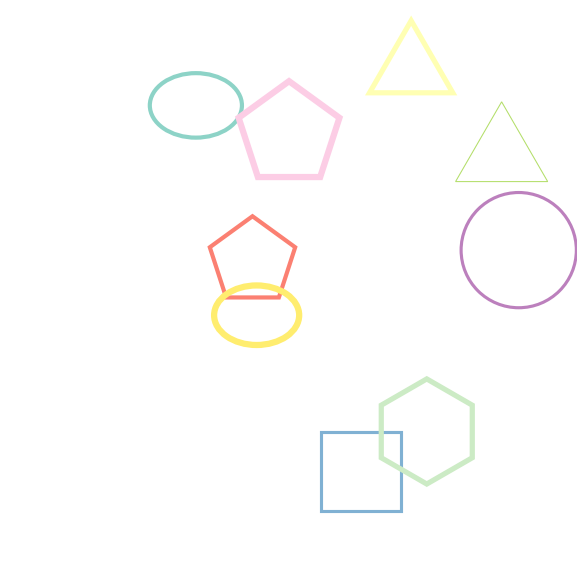[{"shape": "oval", "thickness": 2, "radius": 0.4, "center": [0.339, 0.817]}, {"shape": "triangle", "thickness": 2.5, "radius": 0.42, "center": [0.712, 0.88]}, {"shape": "pentagon", "thickness": 2, "radius": 0.39, "center": [0.437, 0.547]}, {"shape": "square", "thickness": 1.5, "radius": 0.34, "center": [0.625, 0.183]}, {"shape": "triangle", "thickness": 0.5, "radius": 0.46, "center": [0.869, 0.731]}, {"shape": "pentagon", "thickness": 3, "radius": 0.46, "center": [0.501, 0.767]}, {"shape": "circle", "thickness": 1.5, "radius": 0.5, "center": [0.898, 0.566]}, {"shape": "hexagon", "thickness": 2.5, "radius": 0.45, "center": [0.739, 0.252]}, {"shape": "oval", "thickness": 3, "radius": 0.37, "center": [0.444, 0.453]}]